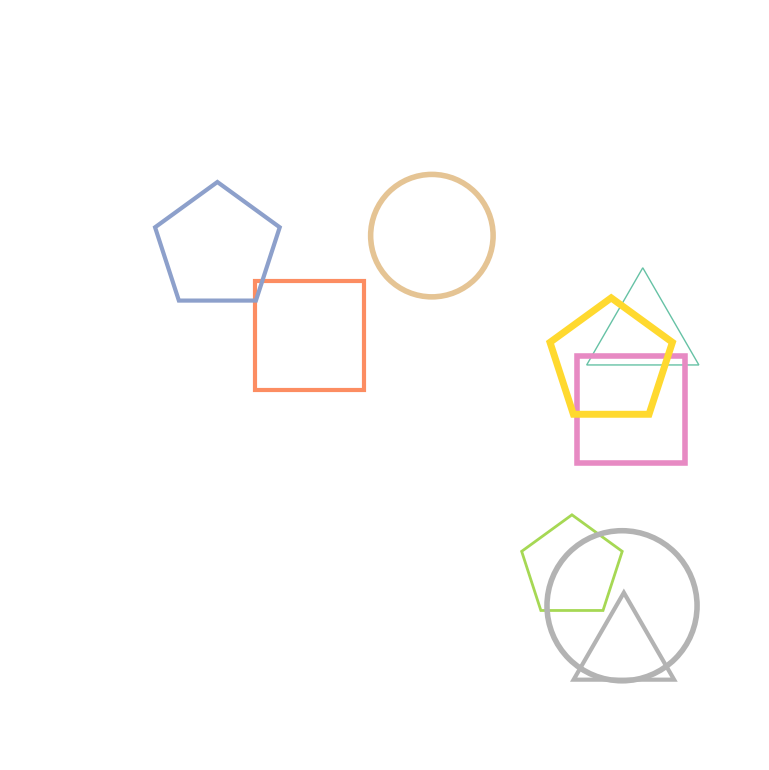[{"shape": "triangle", "thickness": 0.5, "radius": 0.42, "center": [0.835, 0.568]}, {"shape": "square", "thickness": 1.5, "radius": 0.35, "center": [0.403, 0.564]}, {"shape": "pentagon", "thickness": 1.5, "radius": 0.43, "center": [0.282, 0.679]}, {"shape": "square", "thickness": 2, "radius": 0.35, "center": [0.819, 0.468]}, {"shape": "pentagon", "thickness": 1, "radius": 0.34, "center": [0.743, 0.263]}, {"shape": "pentagon", "thickness": 2.5, "radius": 0.42, "center": [0.794, 0.53]}, {"shape": "circle", "thickness": 2, "radius": 0.4, "center": [0.561, 0.694]}, {"shape": "circle", "thickness": 2, "radius": 0.49, "center": [0.808, 0.213]}, {"shape": "triangle", "thickness": 1.5, "radius": 0.38, "center": [0.81, 0.155]}]